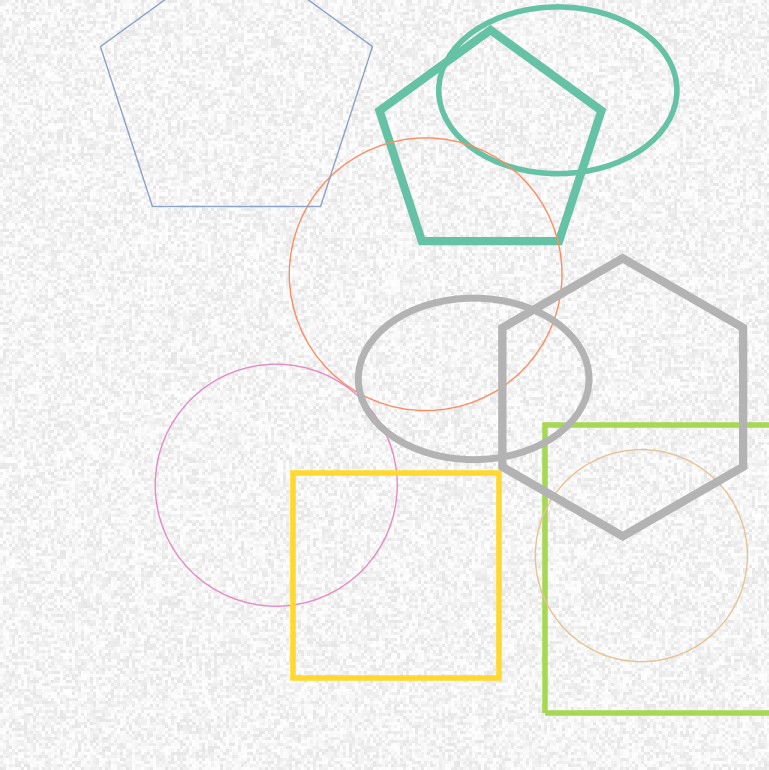[{"shape": "pentagon", "thickness": 3, "radius": 0.76, "center": [0.637, 0.809]}, {"shape": "oval", "thickness": 2, "radius": 0.77, "center": [0.724, 0.883]}, {"shape": "circle", "thickness": 0.5, "radius": 0.89, "center": [0.553, 0.644]}, {"shape": "pentagon", "thickness": 0.5, "radius": 0.93, "center": [0.307, 0.882]}, {"shape": "circle", "thickness": 0.5, "radius": 0.79, "center": [0.359, 0.37]}, {"shape": "square", "thickness": 2, "radius": 0.93, "center": [0.895, 0.261]}, {"shape": "square", "thickness": 2, "radius": 0.67, "center": [0.515, 0.253]}, {"shape": "circle", "thickness": 0.5, "radius": 0.69, "center": [0.833, 0.278]}, {"shape": "oval", "thickness": 2.5, "radius": 0.75, "center": [0.615, 0.508]}, {"shape": "hexagon", "thickness": 3, "radius": 0.9, "center": [0.809, 0.484]}]